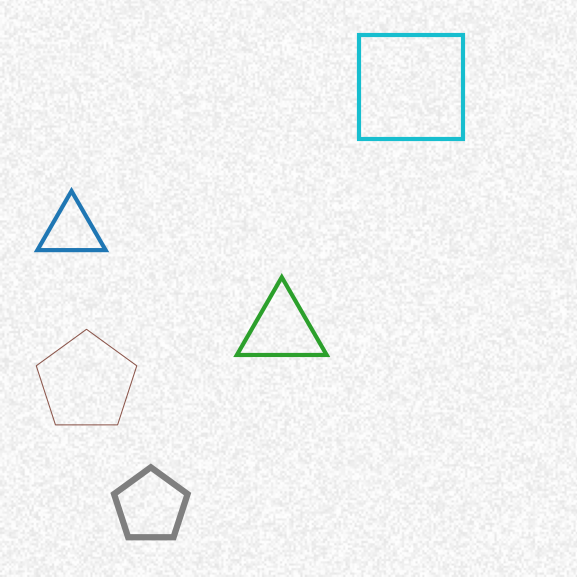[{"shape": "triangle", "thickness": 2, "radius": 0.34, "center": [0.124, 0.6]}, {"shape": "triangle", "thickness": 2, "radius": 0.45, "center": [0.488, 0.429]}, {"shape": "pentagon", "thickness": 0.5, "radius": 0.46, "center": [0.15, 0.337]}, {"shape": "pentagon", "thickness": 3, "radius": 0.33, "center": [0.261, 0.123]}, {"shape": "square", "thickness": 2, "radius": 0.45, "center": [0.711, 0.848]}]